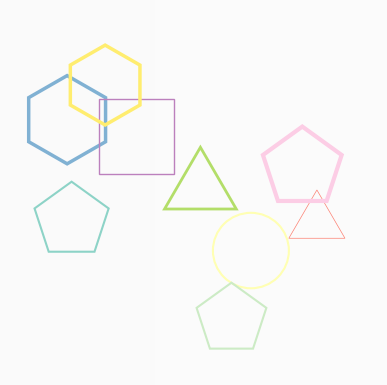[{"shape": "pentagon", "thickness": 1.5, "radius": 0.5, "center": [0.185, 0.428]}, {"shape": "circle", "thickness": 1.5, "radius": 0.49, "center": [0.647, 0.349]}, {"shape": "triangle", "thickness": 0.5, "radius": 0.42, "center": [0.818, 0.423]}, {"shape": "hexagon", "thickness": 2.5, "radius": 0.57, "center": [0.173, 0.689]}, {"shape": "triangle", "thickness": 2, "radius": 0.53, "center": [0.517, 0.511]}, {"shape": "pentagon", "thickness": 3, "radius": 0.53, "center": [0.78, 0.564]}, {"shape": "square", "thickness": 1, "radius": 0.49, "center": [0.352, 0.644]}, {"shape": "pentagon", "thickness": 1.5, "radius": 0.47, "center": [0.597, 0.171]}, {"shape": "hexagon", "thickness": 2.5, "radius": 0.52, "center": [0.271, 0.779]}]